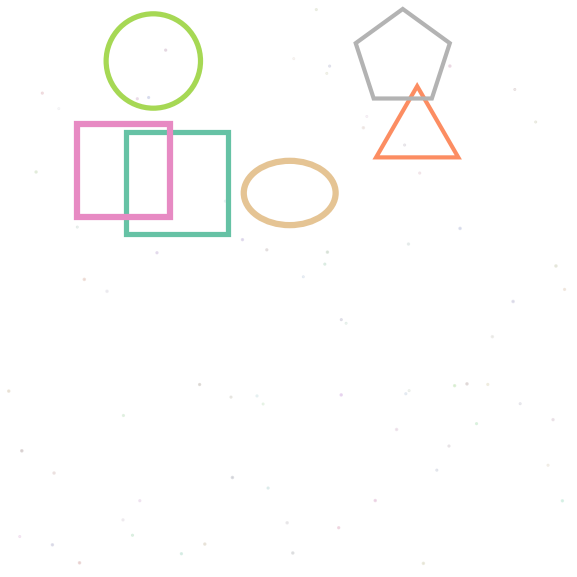[{"shape": "square", "thickness": 2.5, "radius": 0.44, "center": [0.307, 0.682]}, {"shape": "triangle", "thickness": 2, "radius": 0.41, "center": [0.722, 0.768]}, {"shape": "square", "thickness": 3, "radius": 0.4, "center": [0.214, 0.704]}, {"shape": "circle", "thickness": 2.5, "radius": 0.41, "center": [0.265, 0.894]}, {"shape": "oval", "thickness": 3, "radius": 0.4, "center": [0.502, 0.665]}, {"shape": "pentagon", "thickness": 2, "radius": 0.43, "center": [0.697, 0.898]}]